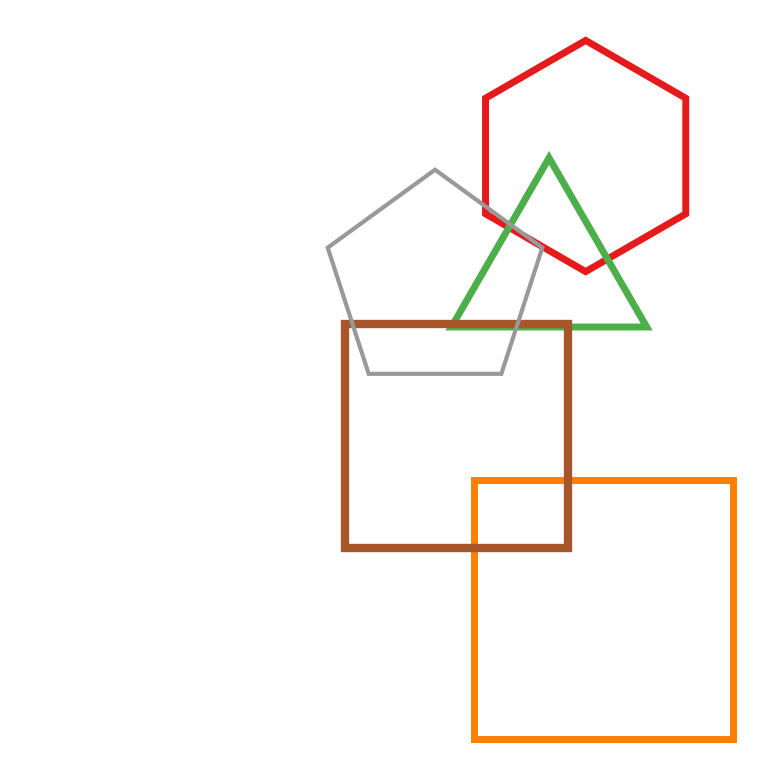[{"shape": "hexagon", "thickness": 2.5, "radius": 0.75, "center": [0.761, 0.797]}, {"shape": "triangle", "thickness": 2.5, "radius": 0.73, "center": [0.713, 0.649]}, {"shape": "square", "thickness": 2.5, "radius": 0.84, "center": [0.784, 0.209]}, {"shape": "square", "thickness": 3, "radius": 0.73, "center": [0.593, 0.434]}, {"shape": "pentagon", "thickness": 1.5, "radius": 0.73, "center": [0.565, 0.633]}]